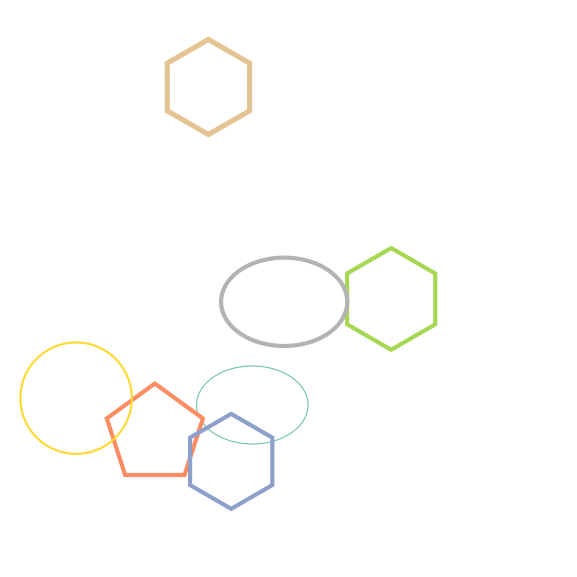[{"shape": "oval", "thickness": 0.5, "radius": 0.48, "center": [0.437, 0.298]}, {"shape": "pentagon", "thickness": 2, "radius": 0.44, "center": [0.268, 0.247]}, {"shape": "hexagon", "thickness": 2, "radius": 0.41, "center": [0.4, 0.2]}, {"shape": "hexagon", "thickness": 2, "radius": 0.44, "center": [0.677, 0.482]}, {"shape": "circle", "thickness": 1, "radius": 0.48, "center": [0.132, 0.31]}, {"shape": "hexagon", "thickness": 2.5, "radius": 0.41, "center": [0.361, 0.848]}, {"shape": "oval", "thickness": 2, "radius": 0.55, "center": [0.492, 0.477]}]